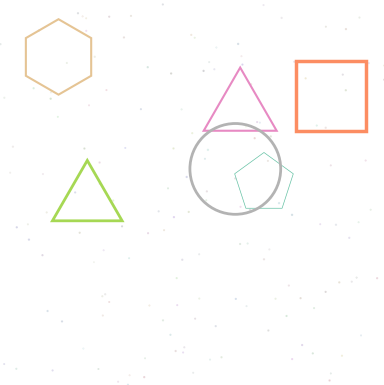[{"shape": "pentagon", "thickness": 0.5, "radius": 0.4, "center": [0.686, 0.524]}, {"shape": "square", "thickness": 2.5, "radius": 0.45, "center": [0.859, 0.75]}, {"shape": "triangle", "thickness": 1.5, "radius": 0.55, "center": [0.624, 0.715]}, {"shape": "triangle", "thickness": 2, "radius": 0.52, "center": [0.227, 0.479]}, {"shape": "hexagon", "thickness": 1.5, "radius": 0.49, "center": [0.152, 0.852]}, {"shape": "circle", "thickness": 2, "radius": 0.59, "center": [0.611, 0.561]}]